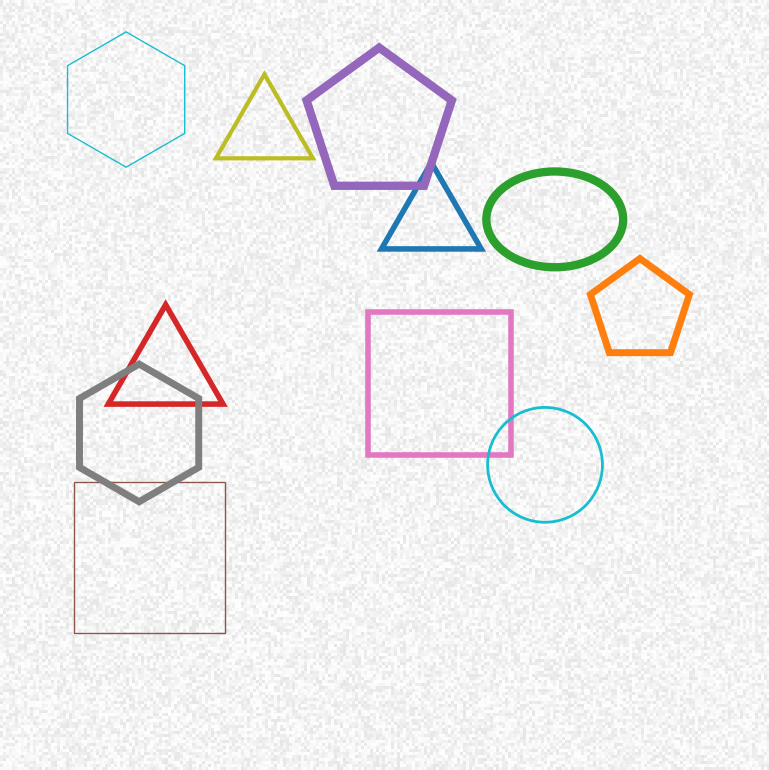[{"shape": "triangle", "thickness": 2, "radius": 0.37, "center": [0.56, 0.714]}, {"shape": "pentagon", "thickness": 2.5, "radius": 0.34, "center": [0.831, 0.597]}, {"shape": "oval", "thickness": 3, "radius": 0.44, "center": [0.72, 0.715]}, {"shape": "triangle", "thickness": 2, "radius": 0.43, "center": [0.215, 0.518]}, {"shape": "pentagon", "thickness": 3, "radius": 0.5, "center": [0.492, 0.839]}, {"shape": "square", "thickness": 0.5, "radius": 0.49, "center": [0.194, 0.276]}, {"shape": "square", "thickness": 2, "radius": 0.47, "center": [0.571, 0.502]}, {"shape": "hexagon", "thickness": 2.5, "radius": 0.45, "center": [0.181, 0.438]}, {"shape": "triangle", "thickness": 1.5, "radius": 0.36, "center": [0.343, 0.831]}, {"shape": "circle", "thickness": 1, "radius": 0.37, "center": [0.708, 0.396]}, {"shape": "hexagon", "thickness": 0.5, "radius": 0.44, "center": [0.164, 0.871]}]